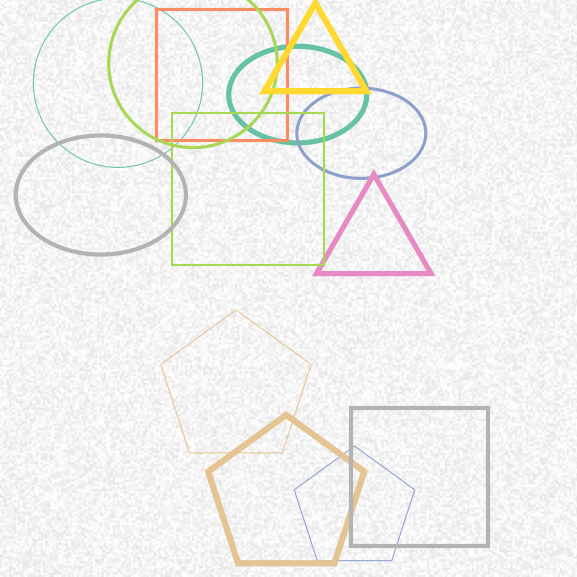[{"shape": "oval", "thickness": 2.5, "radius": 0.6, "center": [0.516, 0.835]}, {"shape": "circle", "thickness": 0.5, "radius": 0.73, "center": [0.204, 0.856]}, {"shape": "square", "thickness": 1.5, "radius": 0.57, "center": [0.384, 0.87]}, {"shape": "pentagon", "thickness": 0.5, "radius": 0.55, "center": [0.614, 0.117]}, {"shape": "oval", "thickness": 1.5, "radius": 0.56, "center": [0.626, 0.768]}, {"shape": "triangle", "thickness": 2.5, "radius": 0.57, "center": [0.647, 0.583]}, {"shape": "square", "thickness": 1, "radius": 0.66, "center": [0.429, 0.672]}, {"shape": "circle", "thickness": 1.5, "radius": 0.73, "center": [0.334, 0.889]}, {"shape": "triangle", "thickness": 3, "radius": 0.51, "center": [0.546, 0.892]}, {"shape": "pentagon", "thickness": 0.5, "radius": 0.68, "center": [0.409, 0.326]}, {"shape": "pentagon", "thickness": 3, "radius": 0.71, "center": [0.496, 0.139]}, {"shape": "square", "thickness": 2, "radius": 0.59, "center": [0.726, 0.173]}, {"shape": "oval", "thickness": 2, "radius": 0.74, "center": [0.175, 0.661]}]